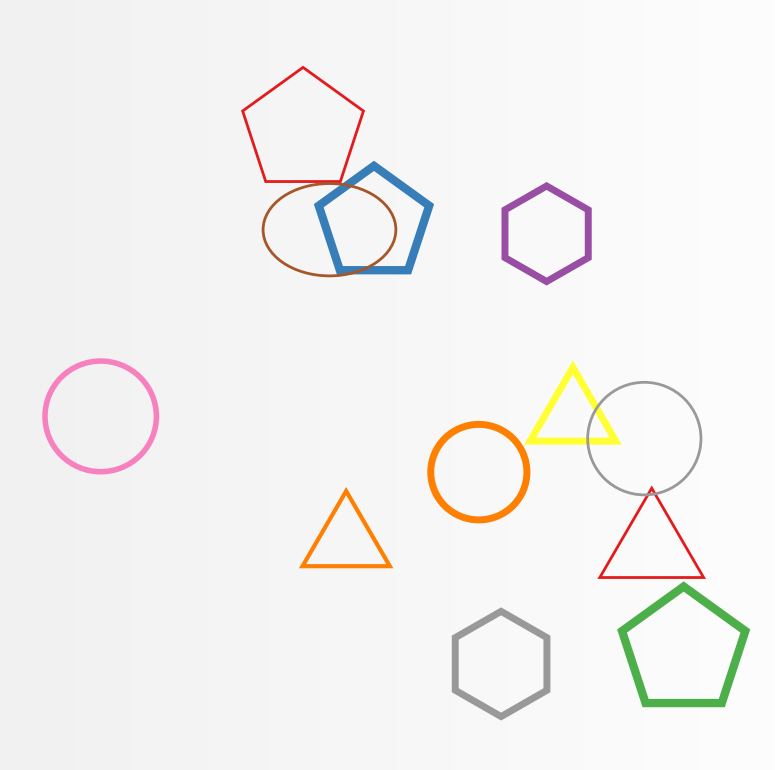[{"shape": "pentagon", "thickness": 1, "radius": 0.41, "center": [0.391, 0.831]}, {"shape": "triangle", "thickness": 1, "radius": 0.39, "center": [0.841, 0.289]}, {"shape": "pentagon", "thickness": 3, "radius": 0.37, "center": [0.483, 0.71]}, {"shape": "pentagon", "thickness": 3, "radius": 0.42, "center": [0.882, 0.155]}, {"shape": "hexagon", "thickness": 2.5, "radius": 0.31, "center": [0.705, 0.696]}, {"shape": "circle", "thickness": 2.5, "radius": 0.31, "center": [0.618, 0.387]}, {"shape": "triangle", "thickness": 1.5, "radius": 0.33, "center": [0.447, 0.297]}, {"shape": "triangle", "thickness": 2.5, "radius": 0.32, "center": [0.739, 0.459]}, {"shape": "oval", "thickness": 1, "radius": 0.43, "center": [0.425, 0.702]}, {"shape": "circle", "thickness": 2, "radius": 0.36, "center": [0.13, 0.459]}, {"shape": "circle", "thickness": 1, "radius": 0.37, "center": [0.831, 0.43]}, {"shape": "hexagon", "thickness": 2.5, "radius": 0.34, "center": [0.647, 0.138]}]